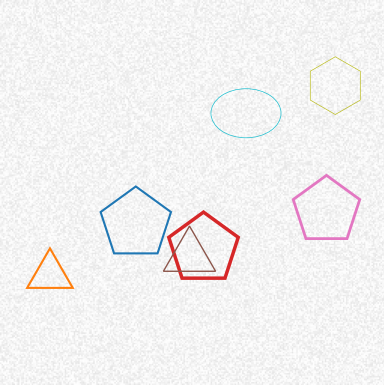[{"shape": "pentagon", "thickness": 1.5, "radius": 0.48, "center": [0.353, 0.42]}, {"shape": "triangle", "thickness": 1.5, "radius": 0.34, "center": [0.13, 0.286]}, {"shape": "pentagon", "thickness": 2.5, "radius": 0.47, "center": [0.529, 0.354]}, {"shape": "triangle", "thickness": 1, "radius": 0.39, "center": [0.492, 0.335]}, {"shape": "pentagon", "thickness": 2, "radius": 0.45, "center": [0.848, 0.454]}, {"shape": "hexagon", "thickness": 0.5, "radius": 0.38, "center": [0.871, 0.778]}, {"shape": "oval", "thickness": 0.5, "radius": 0.46, "center": [0.639, 0.706]}]